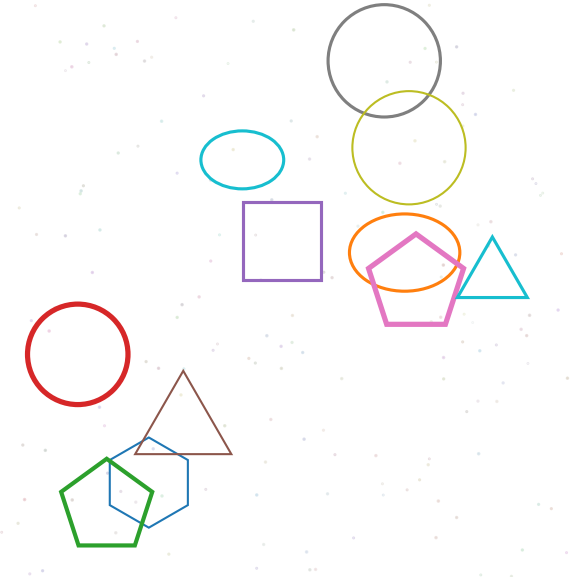[{"shape": "hexagon", "thickness": 1, "radius": 0.39, "center": [0.258, 0.164]}, {"shape": "oval", "thickness": 1.5, "radius": 0.48, "center": [0.701, 0.562]}, {"shape": "pentagon", "thickness": 2, "radius": 0.41, "center": [0.185, 0.122]}, {"shape": "circle", "thickness": 2.5, "radius": 0.43, "center": [0.135, 0.386]}, {"shape": "square", "thickness": 1.5, "radius": 0.34, "center": [0.488, 0.581]}, {"shape": "triangle", "thickness": 1, "radius": 0.48, "center": [0.317, 0.261]}, {"shape": "pentagon", "thickness": 2.5, "radius": 0.43, "center": [0.72, 0.508]}, {"shape": "circle", "thickness": 1.5, "radius": 0.49, "center": [0.665, 0.894]}, {"shape": "circle", "thickness": 1, "radius": 0.49, "center": [0.708, 0.743]}, {"shape": "oval", "thickness": 1.5, "radius": 0.36, "center": [0.42, 0.722]}, {"shape": "triangle", "thickness": 1.5, "radius": 0.35, "center": [0.853, 0.519]}]